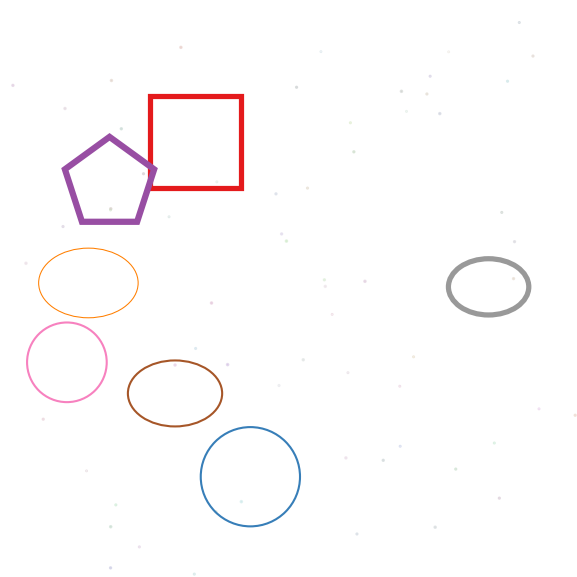[{"shape": "square", "thickness": 2.5, "radius": 0.4, "center": [0.339, 0.753]}, {"shape": "circle", "thickness": 1, "radius": 0.43, "center": [0.434, 0.174]}, {"shape": "pentagon", "thickness": 3, "radius": 0.41, "center": [0.19, 0.681]}, {"shape": "oval", "thickness": 0.5, "radius": 0.43, "center": [0.153, 0.509]}, {"shape": "oval", "thickness": 1, "radius": 0.41, "center": [0.303, 0.318]}, {"shape": "circle", "thickness": 1, "radius": 0.34, "center": [0.116, 0.372]}, {"shape": "oval", "thickness": 2.5, "radius": 0.35, "center": [0.846, 0.502]}]